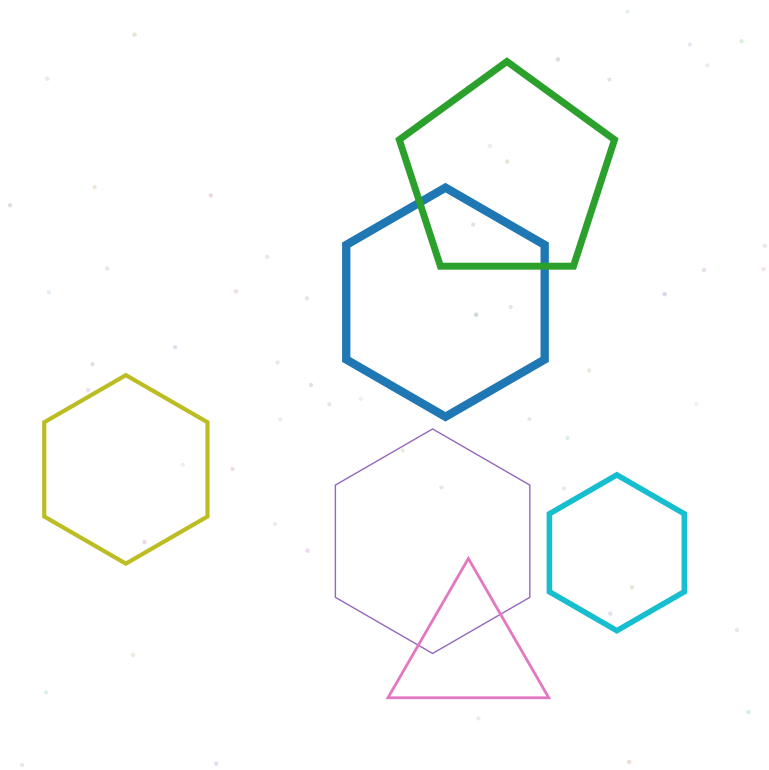[{"shape": "hexagon", "thickness": 3, "radius": 0.74, "center": [0.579, 0.608]}, {"shape": "pentagon", "thickness": 2.5, "radius": 0.73, "center": [0.658, 0.773]}, {"shape": "hexagon", "thickness": 0.5, "radius": 0.73, "center": [0.562, 0.297]}, {"shape": "triangle", "thickness": 1, "radius": 0.6, "center": [0.608, 0.154]}, {"shape": "hexagon", "thickness": 1.5, "radius": 0.61, "center": [0.163, 0.39]}, {"shape": "hexagon", "thickness": 2, "radius": 0.51, "center": [0.801, 0.282]}]